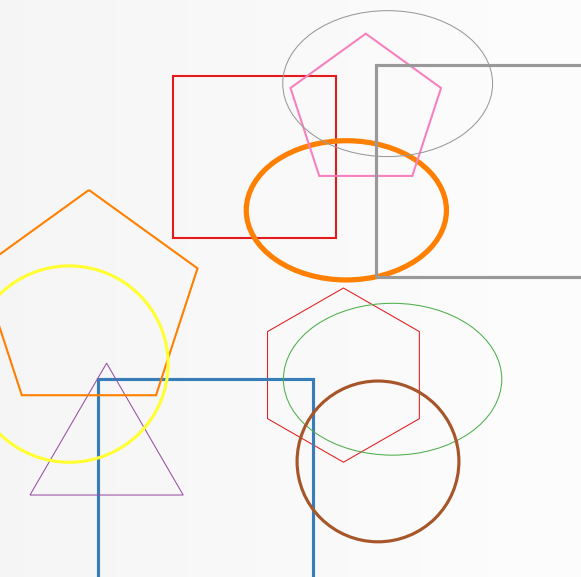[{"shape": "hexagon", "thickness": 0.5, "radius": 0.75, "center": [0.591, 0.35]}, {"shape": "square", "thickness": 1, "radius": 0.7, "center": [0.438, 0.727]}, {"shape": "square", "thickness": 1.5, "radius": 0.93, "center": [0.354, 0.158]}, {"shape": "oval", "thickness": 0.5, "radius": 0.94, "center": [0.675, 0.342]}, {"shape": "triangle", "thickness": 0.5, "radius": 0.76, "center": [0.183, 0.218]}, {"shape": "pentagon", "thickness": 1, "radius": 0.98, "center": [0.153, 0.474]}, {"shape": "oval", "thickness": 2.5, "radius": 0.86, "center": [0.596, 0.635]}, {"shape": "circle", "thickness": 1.5, "radius": 0.85, "center": [0.119, 0.369]}, {"shape": "circle", "thickness": 1.5, "radius": 0.7, "center": [0.65, 0.2]}, {"shape": "pentagon", "thickness": 1, "radius": 0.68, "center": [0.629, 0.805]}, {"shape": "square", "thickness": 1.5, "radius": 0.92, "center": [0.83, 0.703]}, {"shape": "oval", "thickness": 0.5, "radius": 0.9, "center": [0.667, 0.854]}]